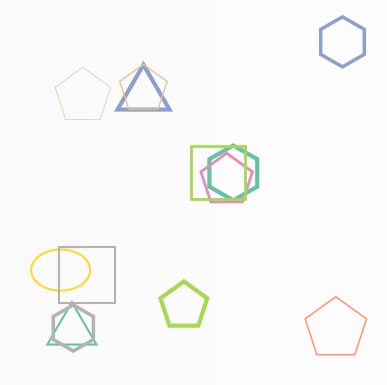[{"shape": "triangle", "thickness": 1.5, "radius": 0.37, "center": [0.186, 0.142]}, {"shape": "hexagon", "thickness": 3, "radius": 0.36, "center": [0.602, 0.551]}, {"shape": "pentagon", "thickness": 1, "radius": 0.42, "center": [0.867, 0.146]}, {"shape": "hexagon", "thickness": 2.5, "radius": 0.32, "center": [0.884, 0.891]}, {"shape": "triangle", "thickness": 3, "radius": 0.39, "center": [0.37, 0.754]}, {"shape": "pentagon", "thickness": 2, "radius": 0.35, "center": [0.585, 0.532]}, {"shape": "square", "thickness": 2, "radius": 0.35, "center": [0.562, 0.552]}, {"shape": "pentagon", "thickness": 3, "radius": 0.32, "center": [0.474, 0.206]}, {"shape": "oval", "thickness": 1.5, "radius": 0.38, "center": [0.157, 0.298]}, {"shape": "pentagon", "thickness": 1, "radius": 0.32, "center": [0.37, 0.769]}, {"shape": "pentagon", "thickness": 0.5, "radius": 0.38, "center": [0.214, 0.75]}, {"shape": "hexagon", "thickness": 2.5, "radius": 0.3, "center": [0.189, 0.148]}, {"shape": "square", "thickness": 1.5, "radius": 0.36, "center": [0.225, 0.286]}]